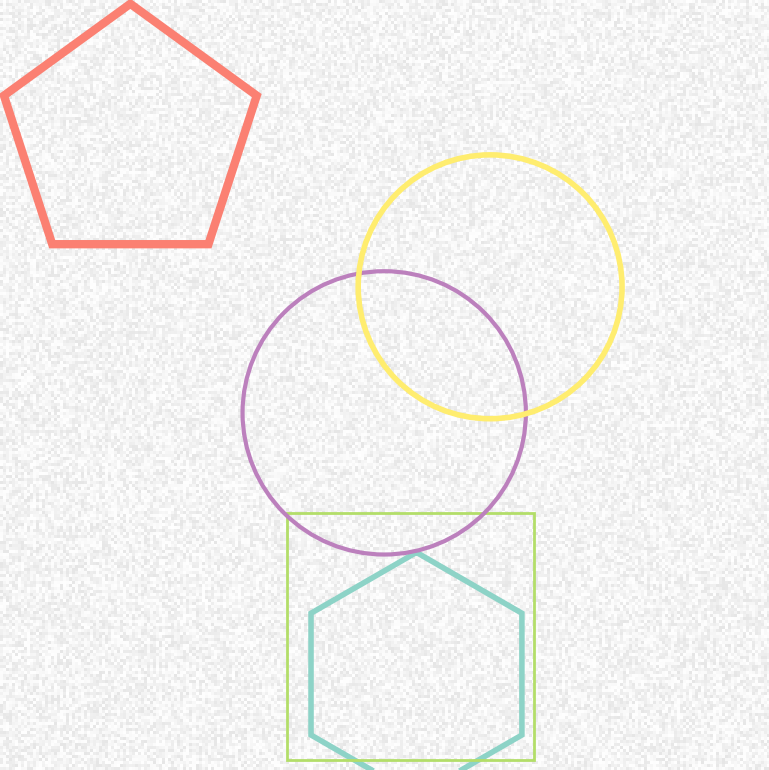[{"shape": "hexagon", "thickness": 2, "radius": 0.79, "center": [0.541, 0.125]}, {"shape": "pentagon", "thickness": 3, "radius": 0.86, "center": [0.169, 0.823]}, {"shape": "square", "thickness": 1, "radius": 0.8, "center": [0.534, 0.173]}, {"shape": "circle", "thickness": 1.5, "radius": 0.92, "center": [0.499, 0.464]}, {"shape": "circle", "thickness": 2, "radius": 0.86, "center": [0.637, 0.628]}]